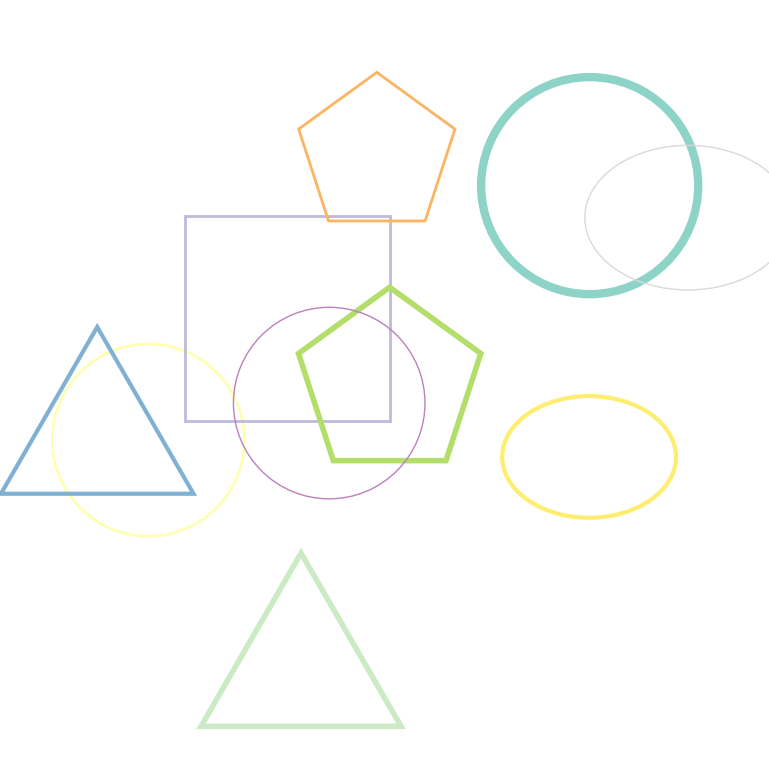[{"shape": "circle", "thickness": 3, "radius": 0.7, "center": [0.766, 0.759]}, {"shape": "circle", "thickness": 1, "radius": 0.62, "center": [0.193, 0.428]}, {"shape": "square", "thickness": 1, "radius": 0.67, "center": [0.373, 0.587]}, {"shape": "triangle", "thickness": 1.5, "radius": 0.72, "center": [0.126, 0.431]}, {"shape": "pentagon", "thickness": 1, "radius": 0.53, "center": [0.489, 0.799]}, {"shape": "pentagon", "thickness": 2, "radius": 0.62, "center": [0.506, 0.502]}, {"shape": "oval", "thickness": 0.5, "radius": 0.67, "center": [0.894, 0.717]}, {"shape": "circle", "thickness": 0.5, "radius": 0.62, "center": [0.428, 0.477]}, {"shape": "triangle", "thickness": 2, "radius": 0.75, "center": [0.391, 0.132]}, {"shape": "oval", "thickness": 1.5, "radius": 0.56, "center": [0.765, 0.407]}]